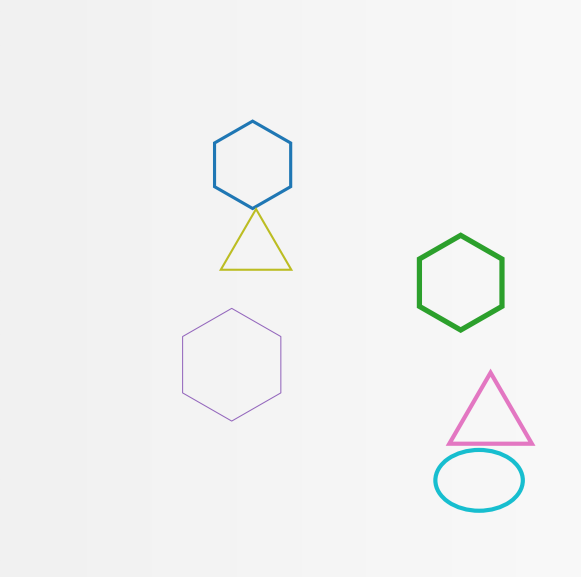[{"shape": "hexagon", "thickness": 1.5, "radius": 0.38, "center": [0.435, 0.714]}, {"shape": "hexagon", "thickness": 2.5, "radius": 0.41, "center": [0.793, 0.51]}, {"shape": "hexagon", "thickness": 0.5, "radius": 0.49, "center": [0.399, 0.368]}, {"shape": "triangle", "thickness": 2, "radius": 0.41, "center": [0.844, 0.272]}, {"shape": "triangle", "thickness": 1, "radius": 0.35, "center": [0.44, 0.567]}, {"shape": "oval", "thickness": 2, "radius": 0.38, "center": [0.824, 0.167]}]